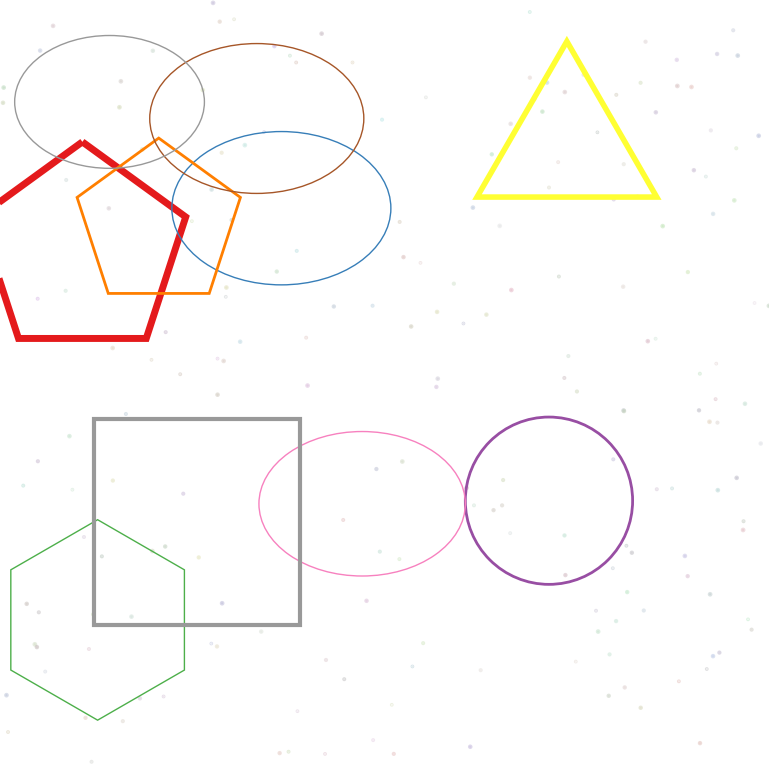[{"shape": "pentagon", "thickness": 2.5, "radius": 0.71, "center": [0.107, 0.675]}, {"shape": "oval", "thickness": 0.5, "radius": 0.71, "center": [0.365, 0.73]}, {"shape": "hexagon", "thickness": 0.5, "radius": 0.65, "center": [0.127, 0.195]}, {"shape": "circle", "thickness": 1, "radius": 0.54, "center": [0.713, 0.35]}, {"shape": "pentagon", "thickness": 1, "radius": 0.56, "center": [0.206, 0.709]}, {"shape": "triangle", "thickness": 2, "radius": 0.67, "center": [0.736, 0.811]}, {"shape": "oval", "thickness": 0.5, "radius": 0.7, "center": [0.333, 0.846]}, {"shape": "oval", "thickness": 0.5, "radius": 0.67, "center": [0.47, 0.346]}, {"shape": "oval", "thickness": 0.5, "radius": 0.62, "center": [0.142, 0.868]}, {"shape": "square", "thickness": 1.5, "radius": 0.67, "center": [0.255, 0.322]}]